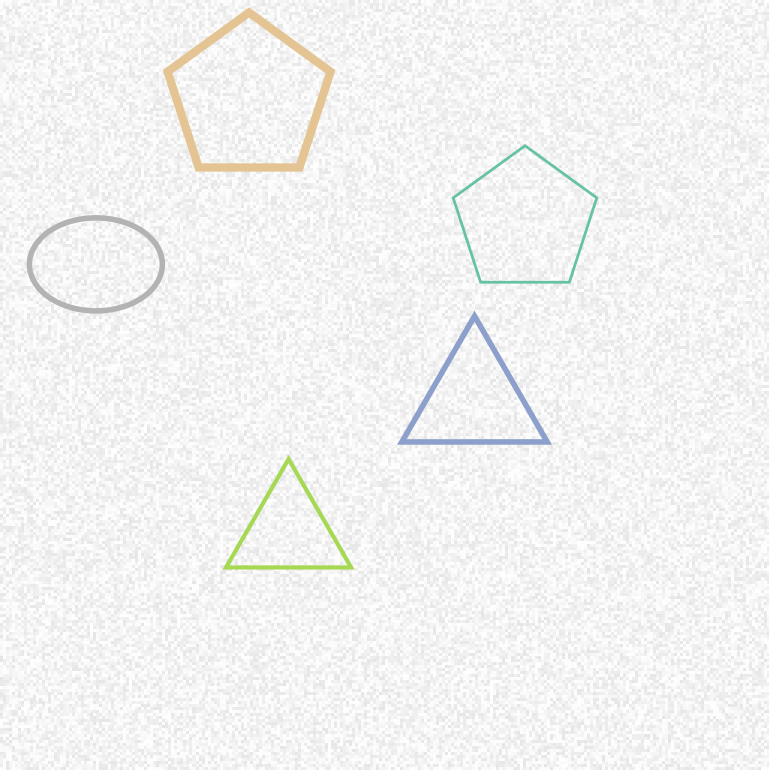[{"shape": "pentagon", "thickness": 1, "radius": 0.49, "center": [0.682, 0.713]}, {"shape": "triangle", "thickness": 2, "radius": 0.54, "center": [0.616, 0.481]}, {"shape": "triangle", "thickness": 1.5, "radius": 0.47, "center": [0.375, 0.31]}, {"shape": "pentagon", "thickness": 3, "radius": 0.56, "center": [0.323, 0.872]}, {"shape": "oval", "thickness": 2, "radius": 0.43, "center": [0.125, 0.657]}]